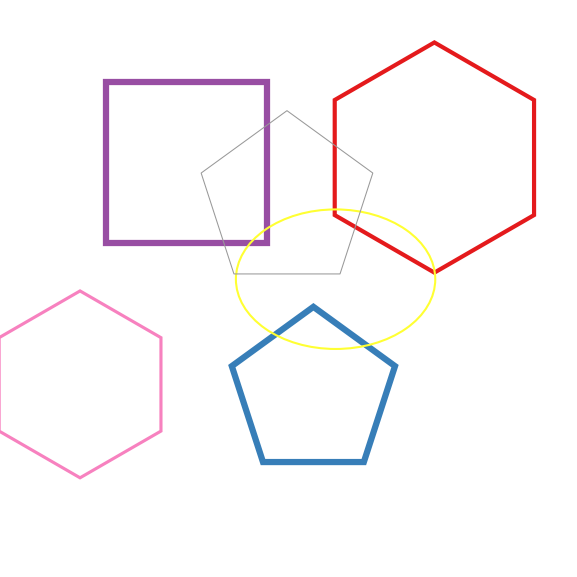[{"shape": "hexagon", "thickness": 2, "radius": 1.0, "center": [0.752, 0.726]}, {"shape": "pentagon", "thickness": 3, "radius": 0.74, "center": [0.543, 0.319]}, {"shape": "square", "thickness": 3, "radius": 0.7, "center": [0.323, 0.718]}, {"shape": "oval", "thickness": 1, "radius": 0.86, "center": [0.581, 0.516]}, {"shape": "hexagon", "thickness": 1.5, "radius": 0.81, "center": [0.139, 0.334]}, {"shape": "pentagon", "thickness": 0.5, "radius": 0.78, "center": [0.497, 0.651]}]